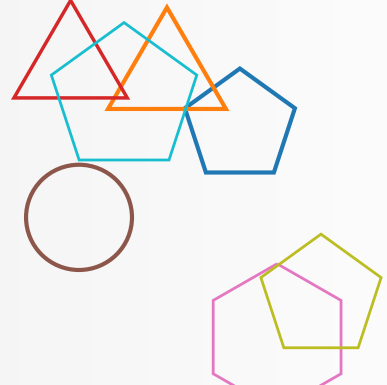[{"shape": "pentagon", "thickness": 3, "radius": 0.75, "center": [0.619, 0.673]}, {"shape": "triangle", "thickness": 3, "radius": 0.88, "center": [0.431, 0.805]}, {"shape": "triangle", "thickness": 2.5, "radius": 0.84, "center": [0.182, 0.83]}, {"shape": "circle", "thickness": 3, "radius": 0.68, "center": [0.204, 0.435]}, {"shape": "hexagon", "thickness": 2, "radius": 0.95, "center": [0.715, 0.124]}, {"shape": "pentagon", "thickness": 2, "radius": 0.82, "center": [0.828, 0.229]}, {"shape": "pentagon", "thickness": 2, "radius": 0.99, "center": [0.32, 0.744]}]